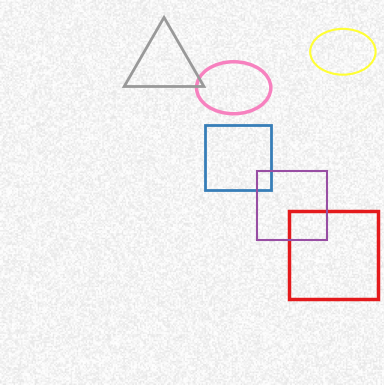[{"shape": "square", "thickness": 2.5, "radius": 0.57, "center": [0.866, 0.337]}, {"shape": "square", "thickness": 2, "radius": 0.42, "center": [0.619, 0.591]}, {"shape": "square", "thickness": 1.5, "radius": 0.45, "center": [0.758, 0.466]}, {"shape": "oval", "thickness": 1.5, "radius": 0.42, "center": [0.891, 0.866]}, {"shape": "oval", "thickness": 2.5, "radius": 0.48, "center": [0.607, 0.772]}, {"shape": "triangle", "thickness": 2, "radius": 0.6, "center": [0.426, 0.835]}]